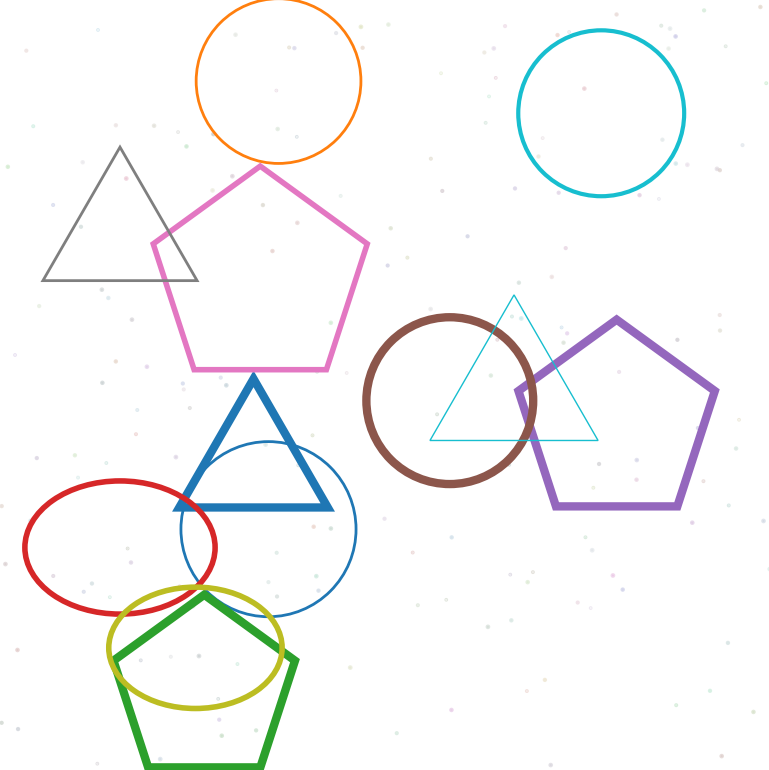[{"shape": "circle", "thickness": 1, "radius": 0.57, "center": [0.349, 0.313]}, {"shape": "triangle", "thickness": 3, "radius": 0.56, "center": [0.329, 0.397]}, {"shape": "circle", "thickness": 1, "radius": 0.53, "center": [0.362, 0.895]}, {"shape": "pentagon", "thickness": 3, "radius": 0.62, "center": [0.265, 0.104]}, {"shape": "oval", "thickness": 2, "radius": 0.62, "center": [0.156, 0.289]}, {"shape": "pentagon", "thickness": 3, "radius": 0.67, "center": [0.801, 0.451]}, {"shape": "circle", "thickness": 3, "radius": 0.54, "center": [0.584, 0.48]}, {"shape": "pentagon", "thickness": 2, "radius": 0.73, "center": [0.338, 0.638]}, {"shape": "triangle", "thickness": 1, "radius": 0.58, "center": [0.156, 0.693]}, {"shape": "oval", "thickness": 2, "radius": 0.56, "center": [0.254, 0.159]}, {"shape": "triangle", "thickness": 0.5, "radius": 0.63, "center": [0.668, 0.491]}, {"shape": "circle", "thickness": 1.5, "radius": 0.54, "center": [0.781, 0.853]}]